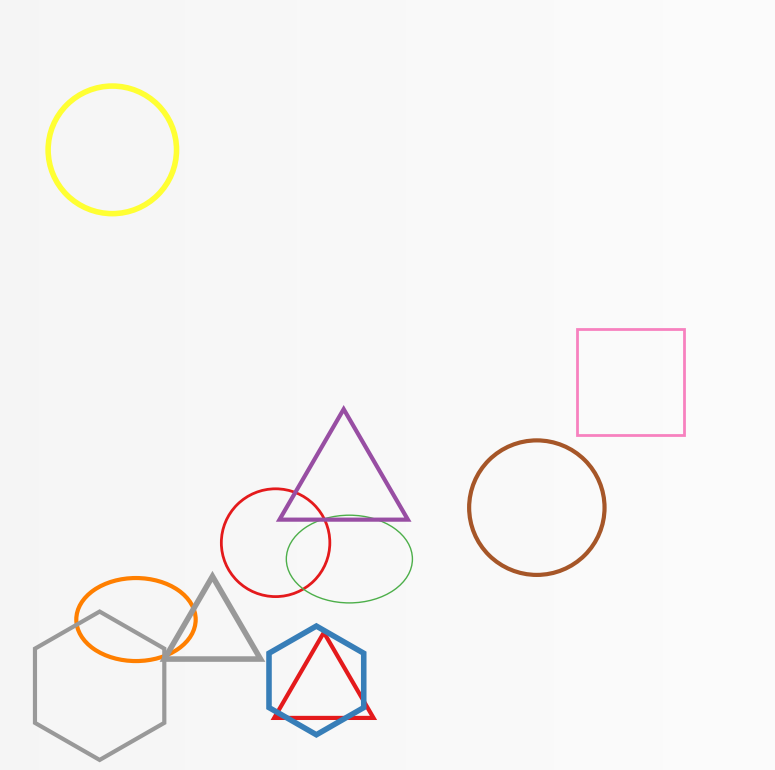[{"shape": "circle", "thickness": 1, "radius": 0.35, "center": [0.356, 0.295]}, {"shape": "triangle", "thickness": 1.5, "radius": 0.37, "center": [0.418, 0.105]}, {"shape": "hexagon", "thickness": 2, "radius": 0.35, "center": [0.408, 0.116]}, {"shape": "oval", "thickness": 0.5, "radius": 0.41, "center": [0.451, 0.274]}, {"shape": "triangle", "thickness": 1.5, "radius": 0.48, "center": [0.443, 0.373]}, {"shape": "oval", "thickness": 1.5, "radius": 0.39, "center": [0.175, 0.195]}, {"shape": "circle", "thickness": 2, "radius": 0.41, "center": [0.145, 0.805]}, {"shape": "circle", "thickness": 1.5, "radius": 0.44, "center": [0.693, 0.341]}, {"shape": "square", "thickness": 1, "radius": 0.35, "center": [0.814, 0.504]}, {"shape": "triangle", "thickness": 2, "radius": 0.36, "center": [0.274, 0.18]}, {"shape": "hexagon", "thickness": 1.5, "radius": 0.48, "center": [0.129, 0.109]}]